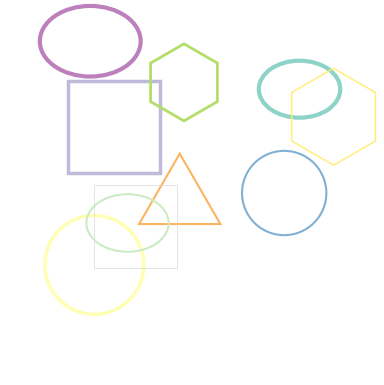[{"shape": "oval", "thickness": 3, "radius": 0.53, "center": [0.778, 0.768]}, {"shape": "circle", "thickness": 2.5, "radius": 0.64, "center": [0.245, 0.312]}, {"shape": "square", "thickness": 2.5, "radius": 0.6, "center": [0.296, 0.671]}, {"shape": "circle", "thickness": 1.5, "radius": 0.55, "center": [0.738, 0.499]}, {"shape": "triangle", "thickness": 1.5, "radius": 0.61, "center": [0.467, 0.479]}, {"shape": "hexagon", "thickness": 2, "radius": 0.5, "center": [0.478, 0.786]}, {"shape": "square", "thickness": 0.5, "radius": 0.54, "center": [0.352, 0.413]}, {"shape": "oval", "thickness": 3, "radius": 0.65, "center": [0.234, 0.893]}, {"shape": "oval", "thickness": 1.5, "radius": 0.53, "center": [0.331, 0.421]}, {"shape": "hexagon", "thickness": 1, "radius": 0.63, "center": [0.866, 0.697]}]